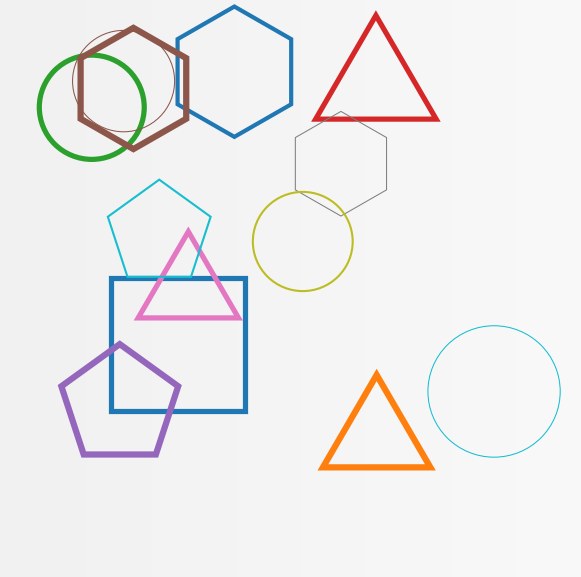[{"shape": "square", "thickness": 2.5, "radius": 0.58, "center": [0.306, 0.402]}, {"shape": "hexagon", "thickness": 2, "radius": 0.56, "center": [0.403, 0.875]}, {"shape": "triangle", "thickness": 3, "radius": 0.53, "center": [0.648, 0.243]}, {"shape": "circle", "thickness": 2.5, "radius": 0.45, "center": [0.158, 0.813]}, {"shape": "triangle", "thickness": 2.5, "radius": 0.6, "center": [0.647, 0.853]}, {"shape": "pentagon", "thickness": 3, "radius": 0.53, "center": [0.206, 0.298]}, {"shape": "hexagon", "thickness": 3, "radius": 0.52, "center": [0.23, 0.846]}, {"shape": "circle", "thickness": 0.5, "radius": 0.44, "center": [0.213, 0.859]}, {"shape": "triangle", "thickness": 2.5, "radius": 0.5, "center": [0.324, 0.498]}, {"shape": "hexagon", "thickness": 0.5, "radius": 0.45, "center": [0.587, 0.716]}, {"shape": "circle", "thickness": 1, "radius": 0.43, "center": [0.521, 0.581]}, {"shape": "pentagon", "thickness": 1, "radius": 0.46, "center": [0.274, 0.595]}, {"shape": "circle", "thickness": 0.5, "radius": 0.57, "center": [0.85, 0.321]}]